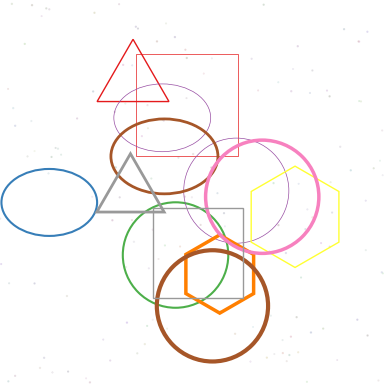[{"shape": "square", "thickness": 0.5, "radius": 0.66, "center": [0.486, 0.727]}, {"shape": "triangle", "thickness": 1, "radius": 0.54, "center": [0.346, 0.79]}, {"shape": "oval", "thickness": 1.5, "radius": 0.62, "center": [0.128, 0.474]}, {"shape": "circle", "thickness": 1.5, "radius": 0.68, "center": [0.456, 0.338]}, {"shape": "circle", "thickness": 0.5, "radius": 0.68, "center": [0.614, 0.505]}, {"shape": "oval", "thickness": 0.5, "radius": 0.63, "center": [0.421, 0.694]}, {"shape": "hexagon", "thickness": 2.5, "radius": 0.51, "center": [0.571, 0.288]}, {"shape": "hexagon", "thickness": 1, "radius": 0.66, "center": [0.766, 0.437]}, {"shape": "oval", "thickness": 2, "radius": 0.69, "center": [0.427, 0.594]}, {"shape": "circle", "thickness": 3, "radius": 0.72, "center": [0.552, 0.206]}, {"shape": "circle", "thickness": 2.5, "radius": 0.74, "center": [0.681, 0.489]}, {"shape": "triangle", "thickness": 2, "radius": 0.5, "center": [0.339, 0.5]}, {"shape": "square", "thickness": 1, "radius": 0.59, "center": [0.514, 0.344]}]